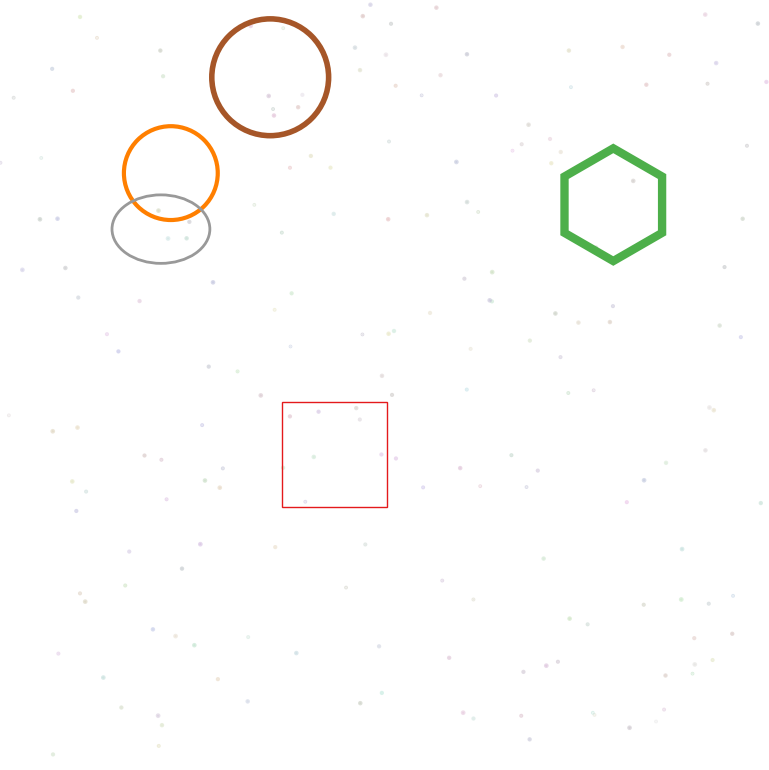[{"shape": "square", "thickness": 0.5, "radius": 0.34, "center": [0.435, 0.409]}, {"shape": "hexagon", "thickness": 3, "radius": 0.37, "center": [0.796, 0.734]}, {"shape": "circle", "thickness": 1.5, "radius": 0.3, "center": [0.222, 0.775]}, {"shape": "circle", "thickness": 2, "radius": 0.38, "center": [0.351, 0.9]}, {"shape": "oval", "thickness": 1, "radius": 0.32, "center": [0.209, 0.702]}]